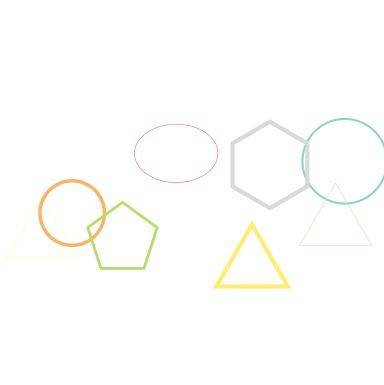[{"shape": "circle", "thickness": 1.5, "radius": 0.55, "center": [0.895, 0.581]}, {"shape": "triangle", "thickness": 0.5, "radius": 0.54, "center": [0.109, 0.382]}, {"shape": "oval", "thickness": 0.5, "radius": 0.54, "center": [0.458, 0.602]}, {"shape": "circle", "thickness": 2.5, "radius": 0.42, "center": [0.188, 0.447]}, {"shape": "pentagon", "thickness": 2, "radius": 0.47, "center": [0.318, 0.38]}, {"shape": "hexagon", "thickness": 3, "radius": 0.56, "center": [0.701, 0.572]}, {"shape": "triangle", "thickness": 0.5, "radius": 0.54, "center": [0.872, 0.416]}, {"shape": "triangle", "thickness": 3, "radius": 0.54, "center": [0.655, 0.309]}]